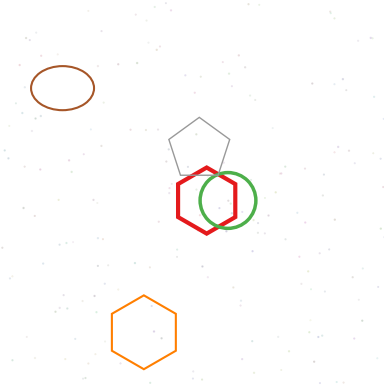[{"shape": "hexagon", "thickness": 3, "radius": 0.43, "center": [0.537, 0.479]}, {"shape": "circle", "thickness": 2.5, "radius": 0.36, "center": [0.592, 0.479]}, {"shape": "hexagon", "thickness": 1.5, "radius": 0.48, "center": [0.374, 0.137]}, {"shape": "oval", "thickness": 1.5, "radius": 0.41, "center": [0.162, 0.771]}, {"shape": "pentagon", "thickness": 1, "radius": 0.42, "center": [0.518, 0.612]}]